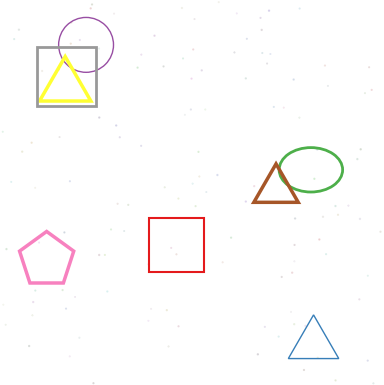[{"shape": "square", "thickness": 1.5, "radius": 0.36, "center": [0.458, 0.363]}, {"shape": "triangle", "thickness": 1, "radius": 0.38, "center": [0.814, 0.106]}, {"shape": "oval", "thickness": 2, "radius": 0.41, "center": [0.808, 0.559]}, {"shape": "circle", "thickness": 1, "radius": 0.36, "center": [0.224, 0.883]}, {"shape": "triangle", "thickness": 2.5, "radius": 0.39, "center": [0.169, 0.776]}, {"shape": "triangle", "thickness": 2.5, "radius": 0.33, "center": [0.717, 0.508]}, {"shape": "pentagon", "thickness": 2.5, "radius": 0.37, "center": [0.121, 0.325]}, {"shape": "square", "thickness": 2, "radius": 0.39, "center": [0.172, 0.801]}]